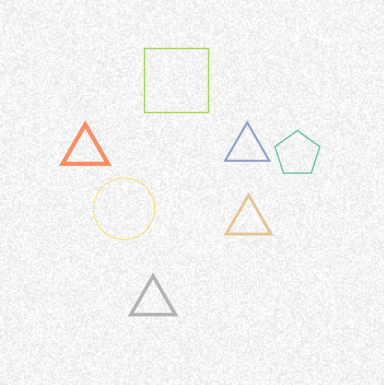[{"shape": "pentagon", "thickness": 1, "radius": 0.31, "center": [0.772, 0.6]}, {"shape": "triangle", "thickness": 3, "radius": 0.34, "center": [0.222, 0.609]}, {"shape": "triangle", "thickness": 1.5, "radius": 0.33, "center": [0.642, 0.616]}, {"shape": "square", "thickness": 1, "radius": 0.41, "center": [0.457, 0.793]}, {"shape": "circle", "thickness": 0.5, "radius": 0.4, "center": [0.322, 0.458]}, {"shape": "triangle", "thickness": 2, "radius": 0.34, "center": [0.646, 0.426]}, {"shape": "triangle", "thickness": 2.5, "radius": 0.33, "center": [0.398, 0.216]}]